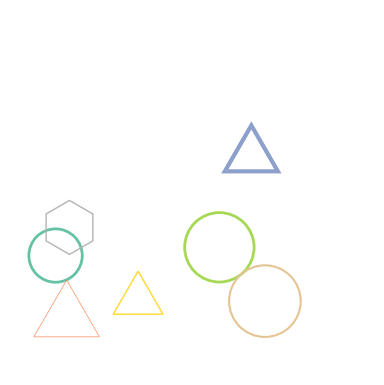[{"shape": "circle", "thickness": 2, "radius": 0.35, "center": [0.144, 0.336]}, {"shape": "triangle", "thickness": 0.5, "radius": 0.49, "center": [0.173, 0.174]}, {"shape": "triangle", "thickness": 3, "radius": 0.4, "center": [0.653, 0.595]}, {"shape": "circle", "thickness": 2, "radius": 0.45, "center": [0.57, 0.358]}, {"shape": "triangle", "thickness": 1, "radius": 0.37, "center": [0.359, 0.221]}, {"shape": "circle", "thickness": 1.5, "radius": 0.47, "center": [0.688, 0.218]}, {"shape": "hexagon", "thickness": 1, "radius": 0.35, "center": [0.18, 0.409]}]